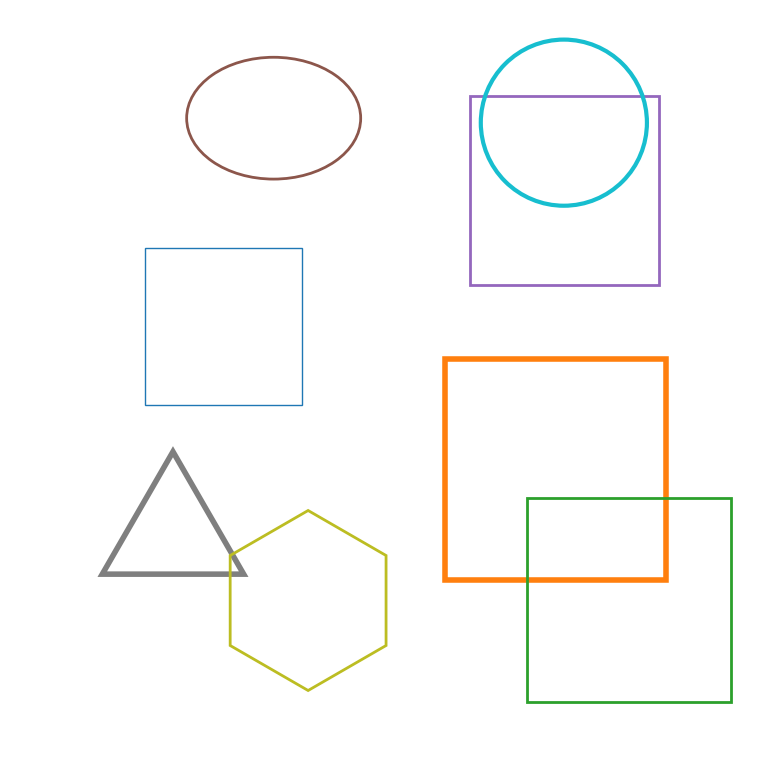[{"shape": "square", "thickness": 0.5, "radius": 0.51, "center": [0.29, 0.576]}, {"shape": "square", "thickness": 2, "radius": 0.72, "center": [0.722, 0.39]}, {"shape": "square", "thickness": 1, "radius": 0.66, "center": [0.817, 0.221]}, {"shape": "square", "thickness": 1, "radius": 0.61, "center": [0.734, 0.752]}, {"shape": "oval", "thickness": 1, "radius": 0.57, "center": [0.355, 0.847]}, {"shape": "triangle", "thickness": 2, "radius": 0.53, "center": [0.225, 0.307]}, {"shape": "hexagon", "thickness": 1, "radius": 0.58, "center": [0.4, 0.22]}, {"shape": "circle", "thickness": 1.5, "radius": 0.54, "center": [0.732, 0.841]}]